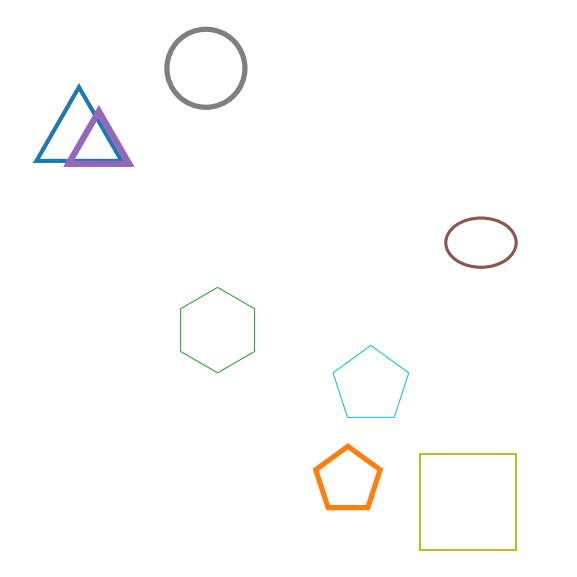[{"shape": "triangle", "thickness": 2, "radius": 0.43, "center": [0.137, 0.763]}, {"shape": "pentagon", "thickness": 2.5, "radius": 0.29, "center": [0.603, 0.168]}, {"shape": "hexagon", "thickness": 0.5, "radius": 0.37, "center": [0.377, 0.428]}, {"shape": "triangle", "thickness": 3, "radius": 0.3, "center": [0.171, 0.746]}, {"shape": "oval", "thickness": 1.5, "radius": 0.3, "center": [0.833, 0.579]}, {"shape": "circle", "thickness": 2.5, "radius": 0.34, "center": [0.357, 0.881]}, {"shape": "square", "thickness": 1, "radius": 0.41, "center": [0.811, 0.13]}, {"shape": "pentagon", "thickness": 0.5, "radius": 0.34, "center": [0.642, 0.332]}]